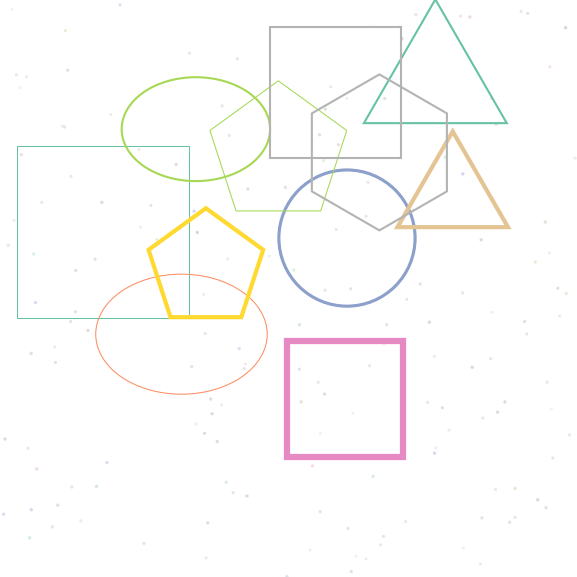[{"shape": "triangle", "thickness": 1, "radius": 0.71, "center": [0.754, 0.857]}, {"shape": "square", "thickness": 0.5, "radius": 0.74, "center": [0.179, 0.598]}, {"shape": "oval", "thickness": 0.5, "radius": 0.74, "center": [0.314, 0.42]}, {"shape": "circle", "thickness": 1.5, "radius": 0.59, "center": [0.601, 0.587]}, {"shape": "square", "thickness": 3, "radius": 0.5, "center": [0.597, 0.309]}, {"shape": "pentagon", "thickness": 0.5, "radius": 0.62, "center": [0.482, 0.735]}, {"shape": "oval", "thickness": 1, "radius": 0.64, "center": [0.339, 0.775]}, {"shape": "pentagon", "thickness": 2, "radius": 0.52, "center": [0.357, 0.534]}, {"shape": "triangle", "thickness": 2, "radius": 0.55, "center": [0.784, 0.661]}, {"shape": "square", "thickness": 1, "radius": 0.57, "center": [0.581, 0.839]}, {"shape": "hexagon", "thickness": 1, "radius": 0.68, "center": [0.657, 0.735]}]